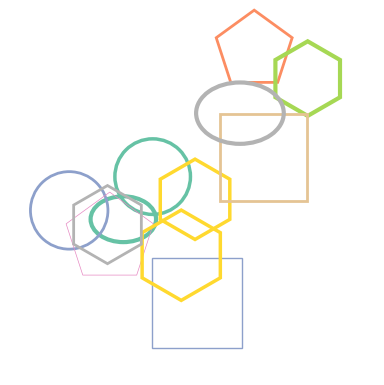[{"shape": "circle", "thickness": 2.5, "radius": 0.49, "center": [0.397, 0.541]}, {"shape": "oval", "thickness": 3, "radius": 0.42, "center": [0.32, 0.431]}, {"shape": "pentagon", "thickness": 2, "radius": 0.52, "center": [0.66, 0.87]}, {"shape": "circle", "thickness": 2, "radius": 0.5, "center": [0.18, 0.454]}, {"shape": "square", "thickness": 1, "radius": 0.59, "center": [0.512, 0.214]}, {"shape": "pentagon", "thickness": 0.5, "radius": 0.6, "center": [0.285, 0.382]}, {"shape": "hexagon", "thickness": 3, "radius": 0.48, "center": [0.799, 0.796]}, {"shape": "hexagon", "thickness": 2.5, "radius": 0.52, "center": [0.507, 0.482]}, {"shape": "hexagon", "thickness": 2.5, "radius": 0.59, "center": [0.471, 0.337]}, {"shape": "square", "thickness": 2, "radius": 0.57, "center": [0.684, 0.592]}, {"shape": "hexagon", "thickness": 2, "radius": 0.51, "center": [0.279, 0.417]}, {"shape": "oval", "thickness": 3, "radius": 0.57, "center": [0.623, 0.706]}]